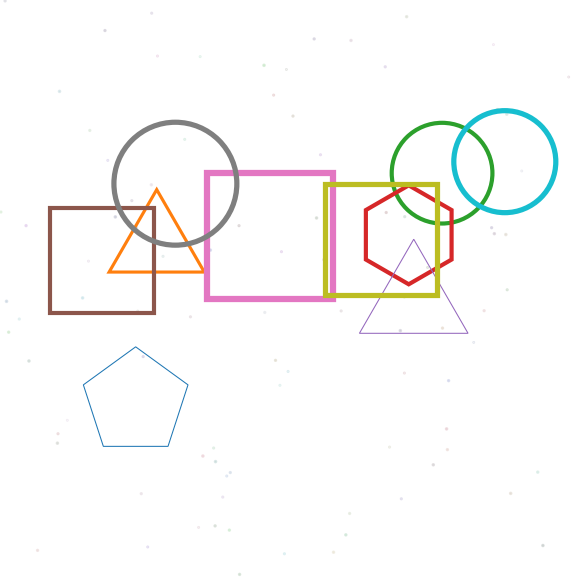[{"shape": "pentagon", "thickness": 0.5, "radius": 0.48, "center": [0.235, 0.303]}, {"shape": "triangle", "thickness": 1.5, "radius": 0.48, "center": [0.271, 0.576]}, {"shape": "circle", "thickness": 2, "radius": 0.44, "center": [0.765, 0.699]}, {"shape": "hexagon", "thickness": 2, "radius": 0.43, "center": [0.708, 0.593]}, {"shape": "triangle", "thickness": 0.5, "radius": 0.54, "center": [0.716, 0.476]}, {"shape": "square", "thickness": 2, "radius": 0.45, "center": [0.176, 0.548]}, {"shape": "square", "thickness": 3, "radius": 0.55, "center": [0.468, 0.59]}, {"shape": "circle", "thickness": 2.5, "radius": 0.53, "center": [0.304, 0.681]}, {"shape": "square", "thickness": 2.5, "radius": 0.48, "center": [0.66, 0.585]}, {"shape": "circle", "thickness": 2.5, "radius": 0.44, "center": [0.874, 0.719]}]